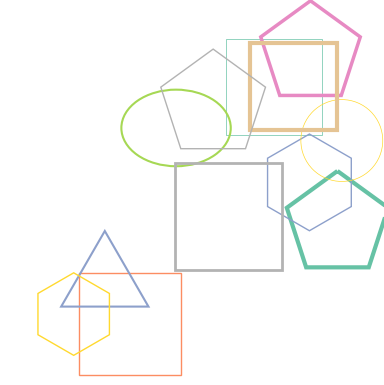[{"shape": "pentagon", "thickness": 3, "radius": 0.69, "center": [0.877, 0.418]}, {"shape": "square", "thickness": 0.5, "radius": 0.62, "center": [0.713, 0.775]}, {"shape": "square", "thickness": 1, "radius": 0.66, "center": [0.337, 0.158]}, {"shape": "triangle", "thickness": 1.5, "radius": 0.65, "center": [0.272, 0.269]}, {"shape": "hexagon", "thickness": 1, "radius": 0.63, "center": [0.804, 0.526]}, {"shape": "pentagon", "thickness": 2.5, "radius": 0.68, "center": [0.807, 0.862]}, {"shape": "oval", "thickness": 1.5, "radius": 0.71, "center": [0.457, 0.668]}, {"shape": "circle", "thickness": 0.5, "radius": 0.53, "center": [0.888, 0.635]}, {"shape": "hexagon", "thickness": 1, "radius": 0.54, "center": [0.191, 0.184]}, {"shape": "square", "thickness": 3, "radius": 0.56, "center": [0.762, 0.776]}, {"shape": "square", "thickness": 2, "radius": 0.7, "center": [0.593, 0.437]}, {"shape": "pentagon", "thickness": 1, "radius": 0.71, "center": [0.554, 0.729]}]